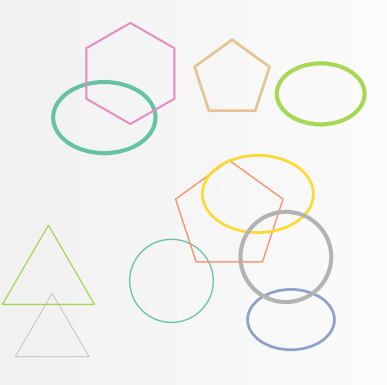[{"shape": "oval", "thickness": 3, "radius": 0.66, "center": [0.269, 0.695]}, {"shape": "circle", "thickness": 1, "radius": 0.54, "center": [0.443, 0.27]}, {"shape": "pentagon", "thickness": 1, "radius": 0.73, "center": [0.592, 0.438]}, {"shape": "oval", "thickness": 2, "radius": 0.56, "center": [0.751, 0.17]}, {"shape": "hexagon", "thickness": 1.5, "radius": 0.66, "center": [0.336, 0.809]}, {"shape": "oval", "thickness": 3, "radius": 0.57, "center": [0.828, 0.756]}, {"shape": "triangle", "thickness": 1, "radius": 0.69, "center": [0.125, 0.278]}, {"shape": "oval", "thickness": 2, "radius": 0.72, "center": [0.666, 0.496]}, {"shape": "pentagon", "thickness": 2, "radius": 0.51, "center": [0.599, 0.795]}, {"shape": "triangle", "thickness": 0.5, "radius": 0.55, "center": [0.135, 0.128]}, {"shape": "circle", "thickness": 3, "radius": 0.59, "center": [0.738, 0.333]}]